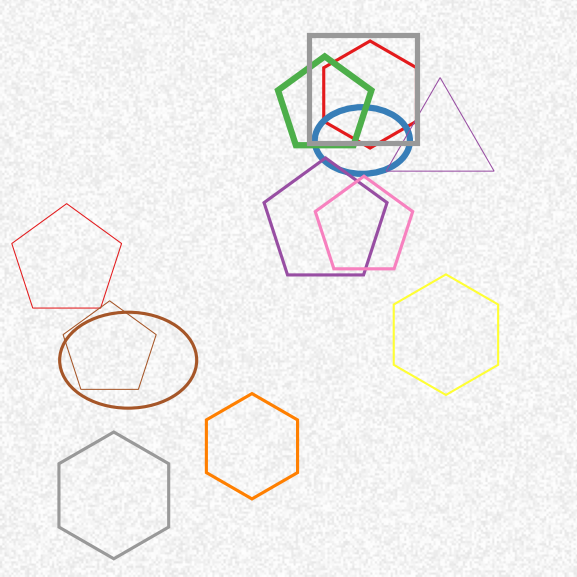[{"shape": "pentagon", "thickness": 0.5, "radius": 0.5, "center": [0.115, 0.547]}, {"shape": "hexagon", "thickness": 1.5, "radius": 0.46, "center": [0.641, 0.835]}, {"shape": "oval", "thickness": 3, "radius": 0.41, "center": [0.627, 0.756]}, {"shape": "pentagon", "thickness": 3, "radius": 0.43, "center": [0.562, 0.816]}, {"shape": "pentagon", "thickness": 1.5, "radius": 0.56, "center": [0.564, 0.614]}, {"shape": "triangle", "thickness": 0.5, "radius": 0.54, "center": [0.762, 0.757]}, {"shape": "hexagon", "thickness": 1.5, "radius": 0.46, "center": [0.436, 0.226]}, {"shape": "hexagon", "thickness": 1, "radius": 0.52, "center": [0.772, 0.42]}, {"shape": "oval", "thickness": 1.5, "radius": 0.59, "center": [0.222, 0.375]}, {"shape": "pentagon", "thickness": 0.5, "radius": 0.42, "center": [0.19, 0.393]}, {"shape": "pentagon", "thickness": 1.5, "radius": 0.44, "center": [0.63, 0.605]}, {"shape": "hexagon", "thickness": 1.5, "radius": 0.55, "center": [0.197, 0.141]}, {"shape": "square", "thickness": 2.5, "radius": 0.47, "center": [0.628, 0.844]}]